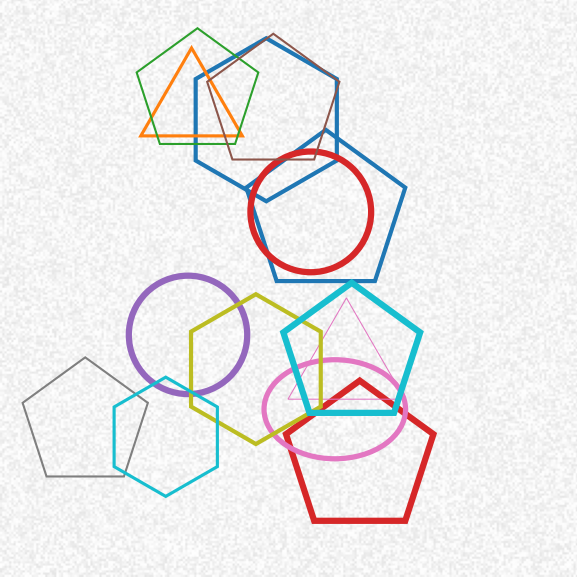[{"shape": "pentagon", "thickness": 2, "radius": 0.72, "center": [0.564, 0.63]}, {"shape": "hexagon", "thickness": 2, "radius": 0.71, "center": [0.461, 0.792]}, {"shape": "triangle", "thickness": 1.5, "radius": 0.51, "center": [0.332, 0.815]}, {"shape": "pentagon", "thickness": 1, "radius": 0.55, "center": [0.342, 0.839]}, {"shape": "circle", "thickness": 3, "radius": 0.52, "center": [0.538, 0.632]}, {"shape": "pentagon", "thickness": 3, "radius": 0.67, "center": [0.623, 0.206]}, {"shape": "circle", "thickness": 3, "radius": 0.51, "center": [0.326, 0.419]}, {"shape": "pentagon", "thickness": 1, "radius": 0.6, "center": [0.473, 0.82]}, {"shape": "triangle", "thickness": 0.5, "radius": 0.58, "center": [0.6, 0.366]}, {"shape": "oval", "thickness": 2.5, "radius": 0.61, "center": [0.58, 0.29]}, {"shape": "pentagon", "thickness": 1, "radius": 0.57, "center": [0.148, 0.266]}, {"shape": "hexagon", "thickness": 2, "radius": 0.65, "center": [0.443, 0.36]}, {"shape": "hexagon", "thickness": 1.5, "radius": 0.52, "center": [0.287, 0.243]}, {"shape": "pentagon", "thickness": 3, "radius": 0.62, "center": [0.609, 0.385]}]